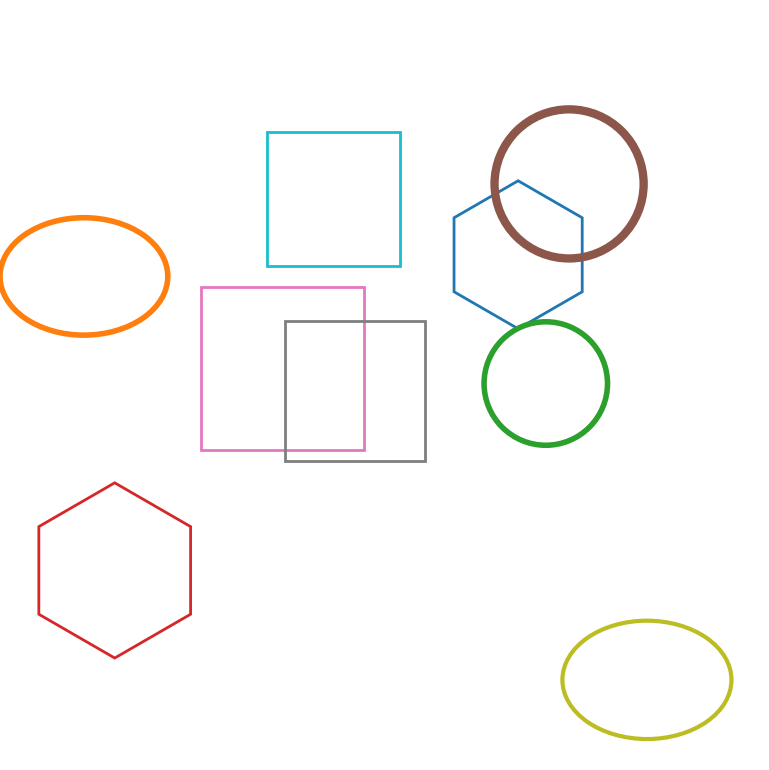[{"shape": "hexagon", "thickness": 1, "radius": 0.48, "center": [0.673, 0.669]}, {"shape": "oval", "thickness": 2, "radius": 0.54, "center": [0.109, 0.641]}, {"shape": "circle", "thickness": 2, "radius": 0.4, "center": [0.709, 0.502]}, {"shape": "hexagon", "thickness": 1, "radius": 0.57, "center": [0.149, 0.259]}, {"shape": "circle", "thickness": 3, "radius": 0.48, "center": [0.739, 0.761]}, {"shape": "square", "thickness": 1, "radius": 0.53, "center": [0.367, 0.521]}, {"shape": "square", "thickness": 1, "radius": 0.45, "center": [0.461, 0.492]}, {"shape": "oval", "thickness": 1.5, "radius": 0.55, "center": [0.84, 0.117]}, {"shape": "square", "thickness": 1, "radius": 0.43, "center": [0.433, 0.741]}]